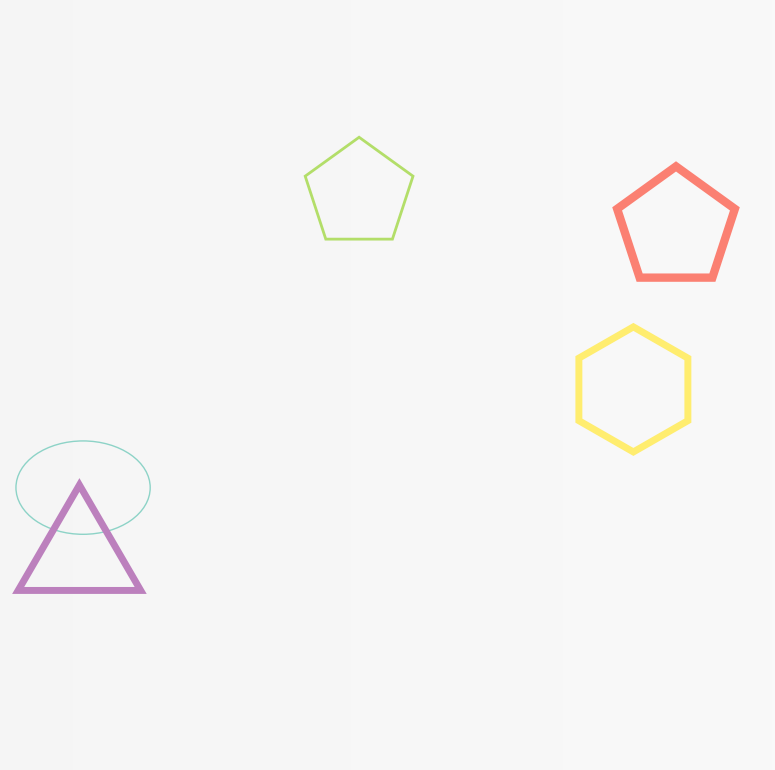[{"shape": "oval", "thickness": 0.5, "radius": 0.43, "center": [0.107, 0.367]}, {"shape": "pentagon", "thickness": 3, "radius": 0.4, "center": [0.872, 0.704]}, {"shape": "pentagon", "thickness": 1, "radius": 0.37, "center": [0.463, 0.749]}, {"shape": "triangle", "thickness": 2.5, "radius": 0.46, "center": [0.102, 0.279]}, {"shape": "hexagon", "thickness": 2.5, "radius": 0.41, "center": [0.817, 0.494]}]